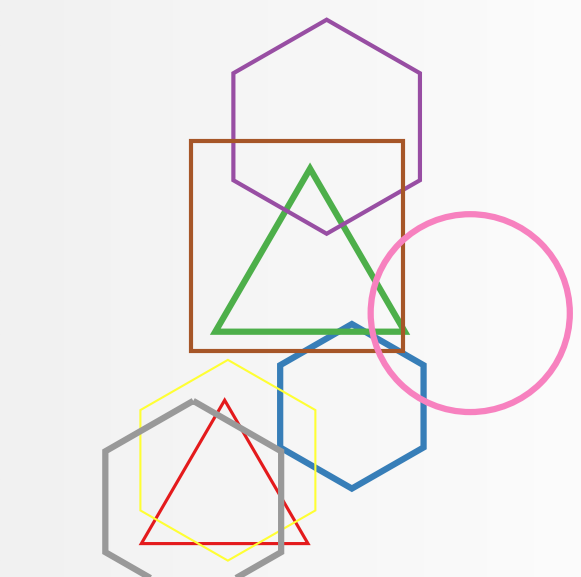[{"shape": "triangle", "thickness": 1.5, "radius": 0.83, "center": [0.387, 0.141]}, {"shape": "hexagon", "thickness": 3, "radius": 0.71, "center": [0.605, 0.296]}, {"shape": "triangle", "thickness": 3, "radius": 0.94, "center": [0.533, 0.519]}, {"shape": "hexagon", "thickness": 2, "radius": 0.93, "center": [0.562, 0.78]}, {"shape": "hexagon", "thickness": 1, "radius": 0.87, "center": [0.392, 0.202]}, {"shape": "square", "thickness": 2, "radius": 0.91, "center": [0.511, 0.573]}, {"shape": "circle", "thickness": 3, "radius": 0.86, "center": [0.809, 0.457]}, {"shape": "hexagon", "thickness": 3, "radius": 0.87, "center": [0.332, 0.13]}]